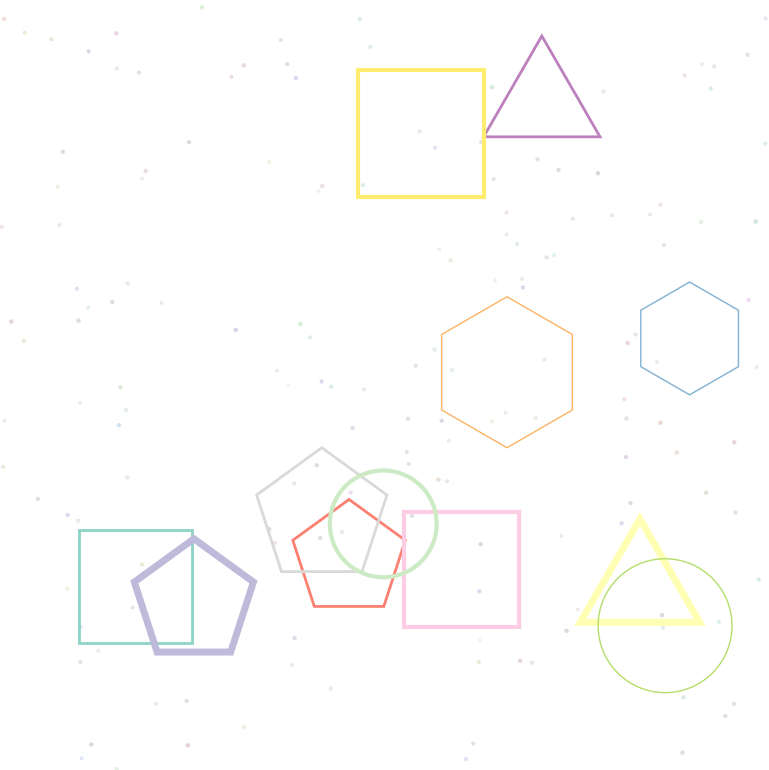[{"shape": "square", "thickness": 1, "radius": 0.37, "center": [0.176, 0.238]}, {"shape": "triangle", "thickness": 2.5, "radius": 0.45, "center": [0.831, 0.236]}, {"shape": "pentagon", "thickness": 2.5, "radius": 0.41, "center": [0.252, 0.219]}, {"shape": "pentagon", "thickness": 1, "radius": 0.38, "center": [0.453, 0.275]}, {"shape": "hexagon", "thickness": 0.5, "radius": 0.37, "center": [0.896, 0.56]}, {"shape": "hexagon", "thickness": 0.5, "radius": 0.49, "center": [0.658, 0.517]}, {"shape": "circle", "thickness": 0.5, "radius": 0.43, "center": [0.864, 0.187]}, {"shape": "square", "thickness": 1.5, "radius": 0.37, "center": [0.6, 0.26]}, {"shape": "pentagon", "thickness": 1, "radius": 0.44, "center": [0.418, 0.33]}, {"shape": "triangle", "thickness": 1, "radius": 0.44, "center": [0.704, 0.866]}, {"shape": "circle", "thickness": 1.5, "radius": 0.35, "center": [0.498, 0.32]}, {"shape": "square", "thickness": 1.5, "radius": 0.41, "center": [0.547, 0.827]}]